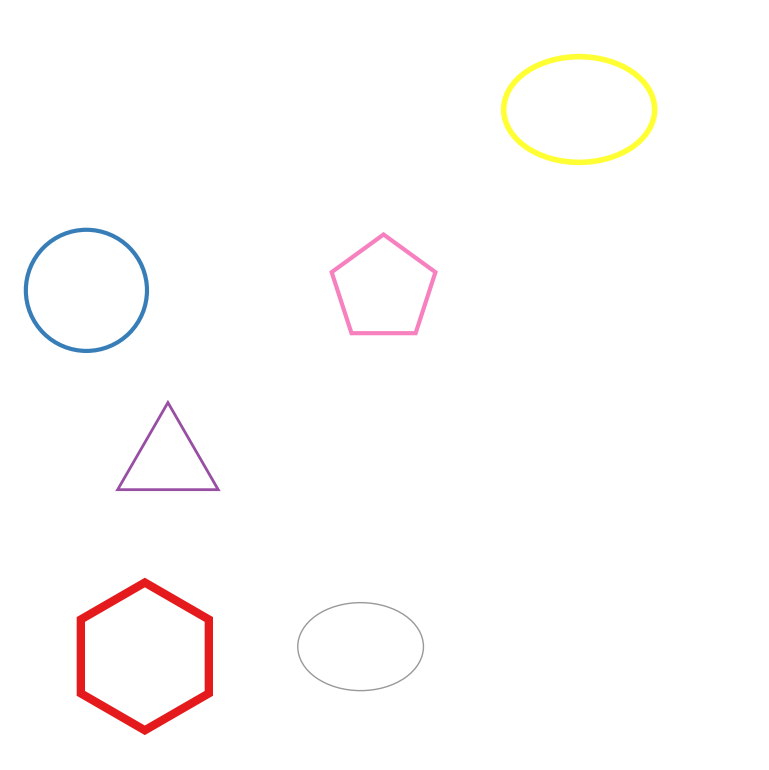[{"shape": "hexagon", "thickness": 3, "radius": 0.48, "center": [0.188, 0.148]}, {"shape": "circle", "thickness": 1.5, "radius": 0.39, "center": [0.112, 0.623]}, {"shape": "triangle", "thickness": 1, "radius": 0.38, "center": [0.218, 0.402]}, {"shape": "oval", "thickness": 2, "radius": 0.49, "center": [0.752, 0.858]}, {"shape": "pentagon", "thickness": 1.5, "radius": 0.35, "center": [0.498, 0.625]}, {"shape": "oval", "thickness": 0.5, "radius": 0.41, "center": [0.468, 0.16]}]